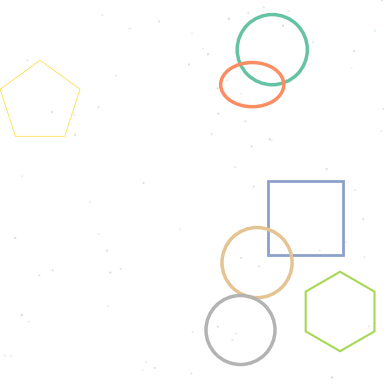[{"shape": "circle", "thickness": 2.5, "radius": 0.46, "center": [0.707, 0.871]}, {"shape": "oval", "thickness": 2.5, "radius": 0.41, "center": [0.655, 0.78]}, {"shape": "square", "thickness": 2, "radius": 0.48, "center": [0.794, 0.434]}, {"shape": "hexagon", "thickness": 1.5, "radius": 0.52, "center": [0.883, 0.191]}, {"shape": "pentagon", "thickness": 0.5, "radius": 0.55, "center": [0.104, 0.734]}, {"shape": "circle", "thickness": 2.5, "radius": 0.46, "center": [0.668, 0.318]}, {"shape": "circle", "thickness": 2.5, "radius": 0.45, "center": [0.625, 0.143]}]